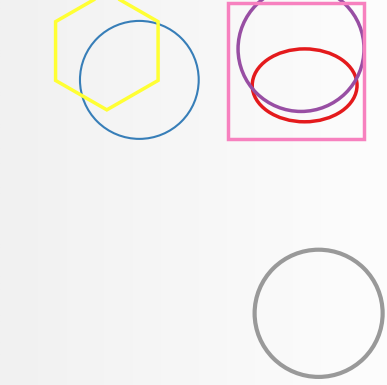[{"shape": "oval", "thickness": 2.5, "radius": 0.68, "center": [0.786, 0.778]}, {"shape": "circle", "thickness": 1.5, "radius": 0.77, "center": [0.36, 0.792]}, {"shape": "circle", "thickness": 2.5, "radius": 0.81, "center": [0.777, 0.873]}, {"shape": "hexagon", "thickness": 2.5, "radius": 0.76, "center": [0.276, 0.867]}, {"shape": "square", "thickness": 2.5, "radius": 0.88, "center": [0.765, 0.815]}, {"shape": "circle", "thickness": 3, "radius": 0.83, "center": [0.822, 0.186]}]